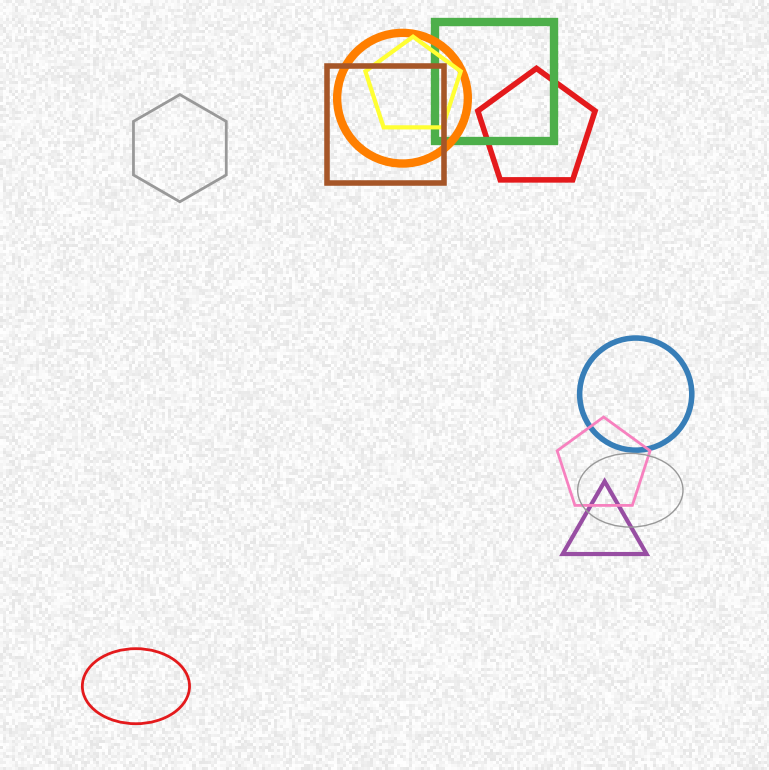[{"shape": "oval", "thickness": 1, "radius": 0.35, "center": [0.177, 0.109]}, {"shape": "pentagon", "thickness": 2, "radius": 0.4, "center": [0.697, 0.831]}, {"shape": "circle", "thickness": 2, "radius": 0.36, "center": [0.826, 0.488]}, {"shape": "square", "thickness": 3, "radius": 0.39, "center": [0.642, 0.894]}, {"shape": "triangle", "thickness": 1.5, "radius": 0.31, "center": [0.785, 0.312]}, {"shape": "circle", "thickness": 3, "radius": 0.42, "center": [0.523, 0.872]}, {"shape": "pentagon", "thickness": 1.5, "radius": 0.33, "center": [0.536, 0.887]}, {"shape": "square", "thickness": 2, "radius": 0.38, "center": [0.501, 0.839]}, {"shape": "pentagon", "thickness": 1, "radius": 0.32, "center": [0.784, 0.395]}, {"shape": "oval", "thickness": 0.5, "radius": 0.34, "center": [0.819, 0.363]}, {"shape": "hexagon", "thickness": 1, "radius": 0.35, "center": [0.234, 0.808]}]